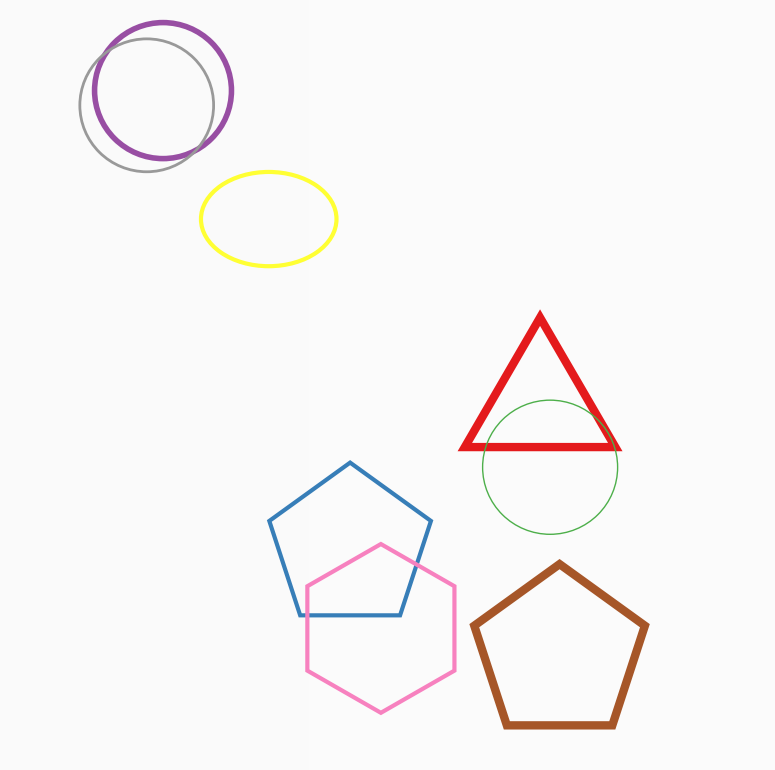[{"shape": "triangle", "thickness": 3, "radius": 0.56, "center": [0.697, 0.475]}, {"shape": "pentagon", "thickness": 1.5, "radius": 0.55, "center": [0.452, 0.29]}, {"shape": "circle", "thickness": 0.5, "radius": 0.44, "center": [0.71, 0.393]}, {"shape": "circle", "thickness": 2, "radius": 0.44, "center": [0.21, 0.882]}, {"shape": "oval", "thickness": 1.5, "radius": 0.44, "center": [0.347, 0.715]}, {"shape": "pentagon", "thickness": 3, "radius": 0.58, "center": [0.722, 0.152]}, {"shape": "hexagon", "thickness": 1.5, "radius": 0.55, "center": [0.491, 0.184]}, {"shape": "circle", "thickness": 1, "radius": 0.43, "center": [0.189, 0.863]}]